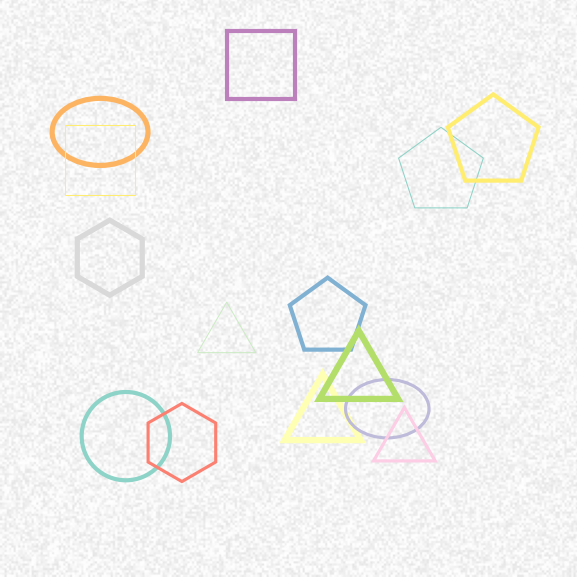[{"shape": "pentagon", "thickness": 0.5, "radius": 0.39, "center": [0.764, 0.702]}, {"shape": "circle", "thickness": 2, "radius": 0.38, "center": [0.218, 0.244]}, {"shape": "triangle", "thickness": 3, "radius": 0.38, "center": [0.559, 0.275]}, {"shape": "oval", "thickness": 1.5, "radius": 0.36, "center": [0.671, 0.291]}, {"shape": "hexagon", "thickness": 1.5, "radius": 0.34, "center": [0.315, 0.233]}, {"shape": "pentagon", "thickness": 2, "radius": 0.34, "center": [0.567, 0.449]}, {"shape": "oval", "thickness": 2.5, "radius": 0.42, "center": [0.173, 0.771]}, {"shape": "triangle", "thickness": 3, "radius": 0.39, "center": [0.621, 0.348]}, {"shape": "triangle", "thickness": 1.5, "radius": 0.31, "center": [0.7, 0.232]}, {"shape": "hexagon", "thickness": 2.5, "radius": 0.32, "center": [0.19, 0.553]}, {"shape": "square", "thickness": 2, "radius": 0.29, "center": [0.452, 0.887]}, {"shape": "triangle", "thickness": 0.5, "radius": 0.29, "center": [0.393, 0.418]}, {"shape": "square", "thickness": 0.5, "radius": 0.3, "center": [0.173, 0.722]}, {"shape": "pentagon", "thickness": 2, "radius": 0.41, "center": [0.854, 0.753]}]